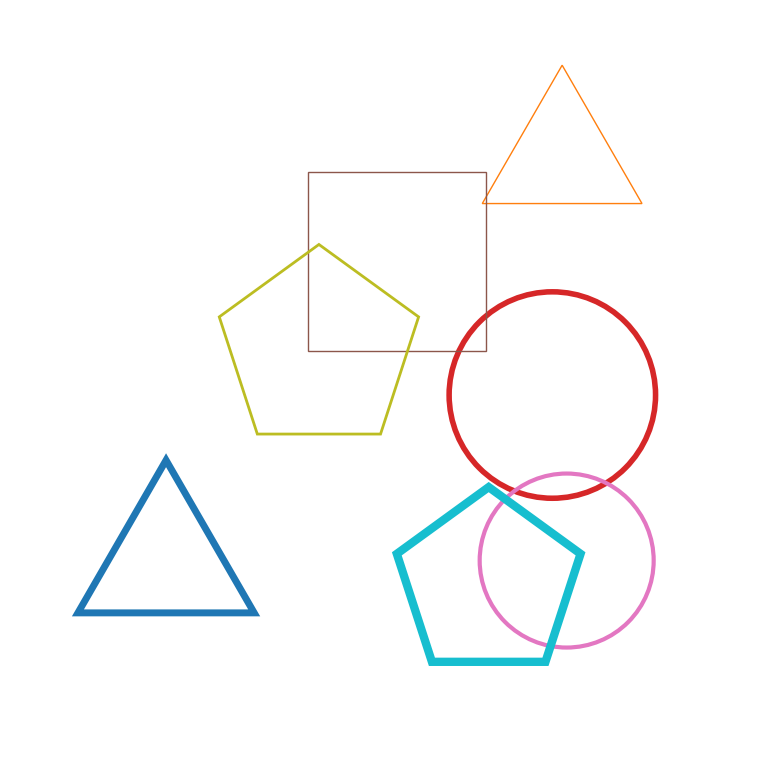[{"shape": "triangle", "thickness": 2.5, "radius": 0.66, "center": [0.216, 0.27]}, {"shape": "triangle", "thickness": 0.5, "radius": 0.6, "center": [0.73, 0.796]}, {"shape": "circle", "thickness": 2, "radius": 0.67, "center": [0.717, 0.487]}, {"shape": "square", "thickness": 0.5, "radius": 0.58, "center": [0.516, 0.661]}, {"shape": "circle", "thickness": 1.5, "radius": 0.56, "center": [0.736, 0.272]}, {"shape": "pentagon", "thickness": 1, "radius": 0.68, "center": [0.414, 0.546]}, {"shape": "pentagon", "thickness": 3, "radius": 0.63, "center": [0.635, 0.242]}]